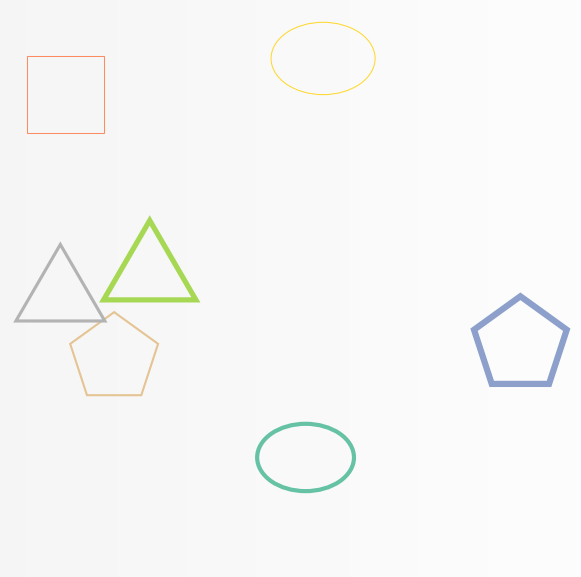[{"shape": "oval", "thickness": 2, "radius": 0.42, "center": [0.526, 0.207]}, {"shape": "square", "thickness": 0.5, "radius": 0.33, "center": [0.113, 0.836]}, {"shape": "pentagon", "thickness": 3, "radius": 0.42, "center": [0.895, 0.402]}, {"shape": "triangle", "thickness": 2.5, "radius": 0.46, "center": [0.258, 0.526]}, {"shape": "oval", "thickness": 0.5, "radius": 0.45, "center": [0.556, 0.898]}, {"shape": "pentagon", "thickness": 1, "radius": 0.4, "center": [0.196, 0.379]}, {"shape": "triangle", "thickness": 1.5, "radius": 0.44, "center": [0.104, 0.487]}]